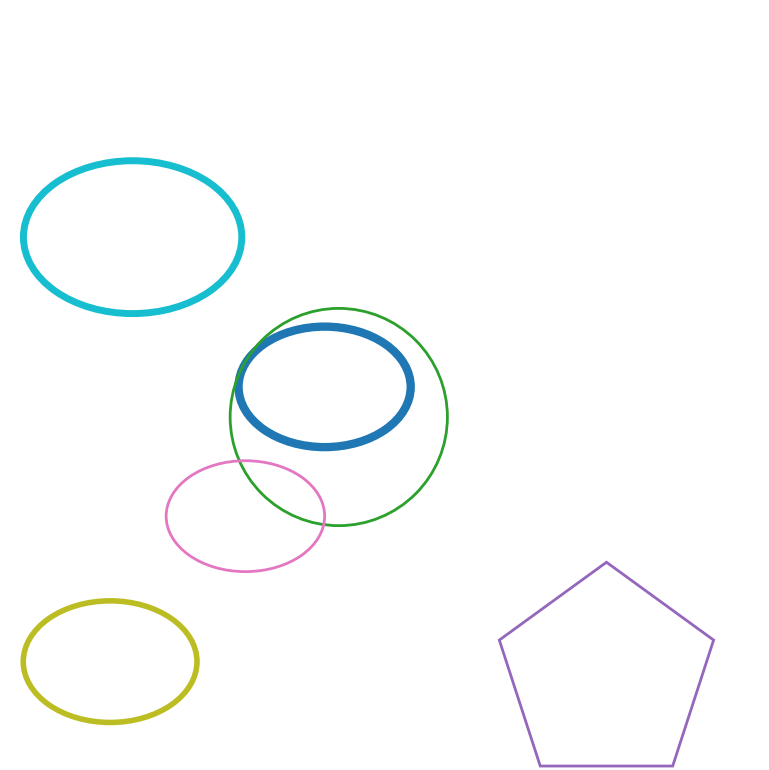[{"shape": "oval", "thickness": 3, "radius": 0.56, "center": [0.422, 0.498]}, {"shape": "circle", "thickness": 1, "radius": 0.71, "center": [0.44, 0.458]}, {"shape": "pentagon", "thickness": 1, "radius": 0.73, "center": [0.788, 0.124]}, {"shape": "oval", "thickness": 1, "radius": 0.51, "center": [0.319, 0.33]}, {"shape": "oval", "thickness": 2, "radius": 0.56, "center": [0.143, 0.141]}, {"shape": "oval", "thickness": 2.5, "radius": 0.71, "center": [0.172, 0.692]}]